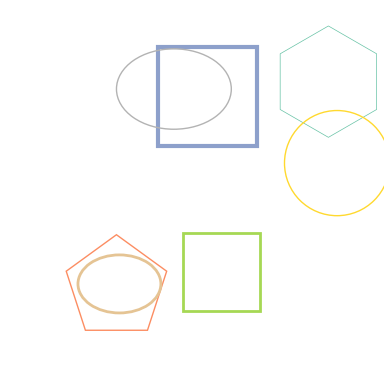[{"shape": "hexagon", "thickness": 0.5, "radius": 0.72, "center": [0.853, 0.788]}, {"shape": "pentagon", "thickness": 1, "radius": 0.69, "center": [0.302, 0.253]}, {"shape": "square", "thickness": 3, "radius": 0.64, "center": [0.538, 0.75]}, {"shape": "square", "thickness": 2, "radius": 0.5, "center": [0.575, 0.293]}, {"shape": "circle", "thickness": 1, "radius": 0.68, "center": [0.876, 0.576]}, {"shape": "oval", "thickness": 2, "radius": 0.54, "center": [0.31, 0.263]}, {"shape": "oval", "thickness": 1, "radius": 0.75, "center": [0.452, 0.769]}]